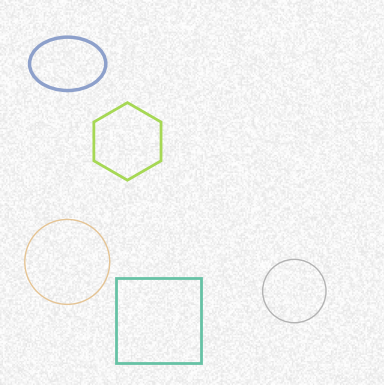[{"shape": "square", "thickness": 2, "radius": 0.55, "center": [0.412, 0.167]}, {"shape": "oval", "thickness": 2.5, "radius": 0.5, "center": [0.176, 0.834]}, {"shape": "hexagon", "thickness": 2, "radius": 0.5, "center": [0.331, 0.633]}, {"shape": "circle", "thickness": 1, "radius": 0.55, "center": [0.175, 0.32]}, {"shape": "circle", "thickness": 1, "radius": 0.41, "center": [0.764, 0.244]}]